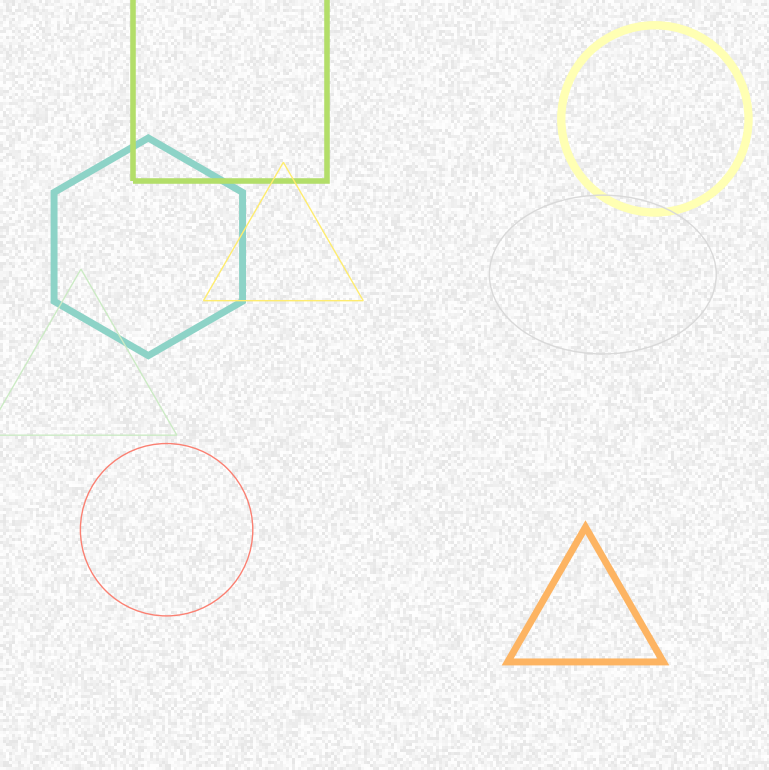[{"shape": "hexagon", "thickness": 2.5, "radius": 0.71, "center": [0.193, 0.679]}, {"shape": "circle", "thickness": 3, "radius": 0.61, "center": [0.851, 0.846]}, {"shape": "circle", "thickness": 0.5, "radius": 0.56, "center": [0.216, 0.312]}, {"shape": "triangle", "thickness": 2.5, "radius": 0.58, "center": [0.76, 0.199]}, {"shape": "square", "thickness": 2, "radius": 0.63, "center": [0.298, 0.891]}, {"shape": "oval", "thickness": 0.5, "radius": 0.74, "center": [0.783, 0.643]}, {"shape": "triangle", "thickness": 0.5, "radius": 0.72, "center": [0.105, 0.507]}, {"shape": "triangle", "thickness": 0.5, "radius": 0.6, "center": [0.368, 0.669]}]